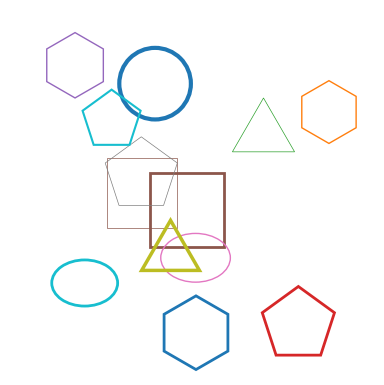[{"shape": "hexagon", "thickness": 2, "radius": 0.48, "center": [0.509, 0.136]}, {"shape": "circle", "thickness": 3, "radius": 0.46, "center": [0.403, 0.783]}, {"shape": "hexagon", "thickness": 1, "radius": 0.41, "center": [0.854, 0.709]}, {"shape": "triangle", "thickness": 0.5, "radius": 0.47, "center": [0.684, 0.652]}, {"shape": "pentagon", "thickness": 2, "radius": 0.49, "center": [0.775, 0.157]}, {"shape": "hexagon", "thickness": 1, "radius": 0.42, "center": [0.195, 0.83]}, {"shape": "square", "thickness": 2, "radius": 0.48, "center": [0.485, 0.454]}, {"shape": "square", "thickness": 0.5, "radius": 0.46, "center": [0.369, 0.498]}, {"shape": "oval", "thickness": 1, "radius": 0.45, "center": [0.508, 0.33]}, {"shape": "pentagon", "thickness": 0.5, "radius": 0.49, "center": [0.367, 0.546]}, {"shape": "triangle", "thickness": 2.5, "radius": 0.43, "center": [0.443, 0.341]}, {"shape": "pentagon", "thickness": 1.5, "radius": 0.4, "center": [0.29, 0.688]}, {"shape": "oval", "thickness": 2, "radius": 0.43, "center": [0.22, 0.265]}]